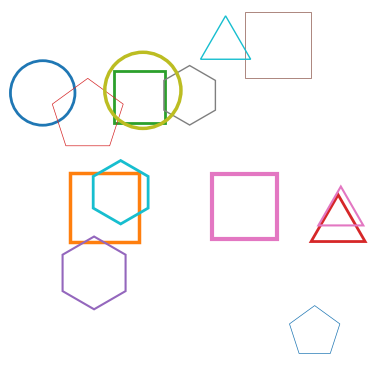[{"shape": "pentagon", "thickness": 0.5, "radius": 0.34, "center": [0.817, 0.137]}, {"shape": "circle", "thickness": 2, "radius": 0.42, "center": [0.111, 0.759]}, {"shape": "square", "thickness": 2.5, "radius": 0.45, "center": [0.271, 0.461]}, {"shape": "square", "thickness": 2, "radius": 0.34, "center": [0.362, 0.748]}, {"shape": "pentagon", "thickness": 0.5, "radius": 0.48, "center": [0.228, 0.7]}, {"shape": "triangle", "thickness": 2, "radius": 0.4, "center": [0.878, 0.413]}, {"shape": "hexagon", "thickness": 1.5, "radius": 0.47, "center": [0.244, 0.291]}, {"shape": "square", "thickness": 0.5, "radius": 0.42, "center": [0.723, 0.883]}, {"shape": "square", "thickness": 3, "radius": 0.42, "center": [0.636, 0.463]}, {"shape": "triangle", "thickness": 1.5, "radius": 0.34, "center": [0.885, 0.448]}, {"shape": "hexagon", "thickness": 1, "radius": 0.39, "center": [0.493, 0.753]}, {"shape": "circle", "thickness": 2.5, "radius": 0.49, "center": [0.371, 0.765]}, {"shape": "triangle", "thickness": 1, "radius": 0.38, "center": [0.586, 0.884]}, {"shape": "hexagon", "thickness": 2, "radius": 0.41, "center": [0.313, 0.501]}]